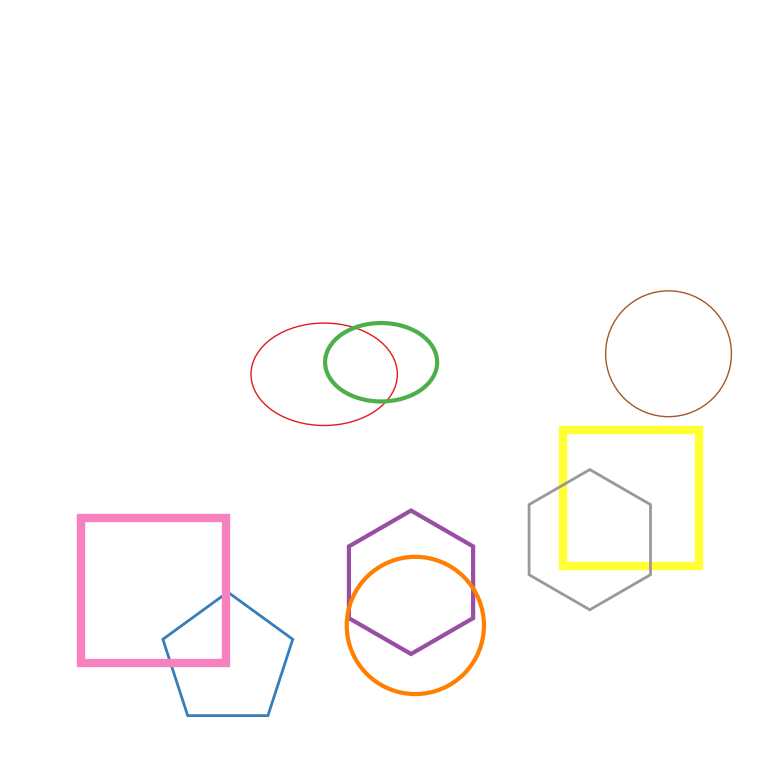[{"shape": "oval", "thickness": 0.5, "radius": 0.48, "center": [0.421, 0.514]}, {"shape": "pentagon", "thickness": 1, "radius": 0.44, "center": [0.296, 0.142]}, {"shape": "oval", "thickness": 1.5, "radius": 0.36, "center": [0.495, 0.53]}, {"shape": "hexagon", "thickness": 1.5, "radius": 0.47, "center": [0.534, 0.244]}, {"shape": "circle", "thickness": 1.5, "radius": 0.45, "center": [0.539, 0.188]}, {"shape": "square", "thickness": 3, "radius": 0.44, "center": [0.82, 0.353]}, {"shape": "circle", "thickness": 0.5, "radius": 0.41, "center": [0.868, 0.541]}, {"shape": "square", "thickness": 3, "radius": 0.47, "center": [0.199, 0.233]}, {"shape": "hexagon", "thickness": 1, "radius": 0.46, "center": [0.766, 0.299]}]